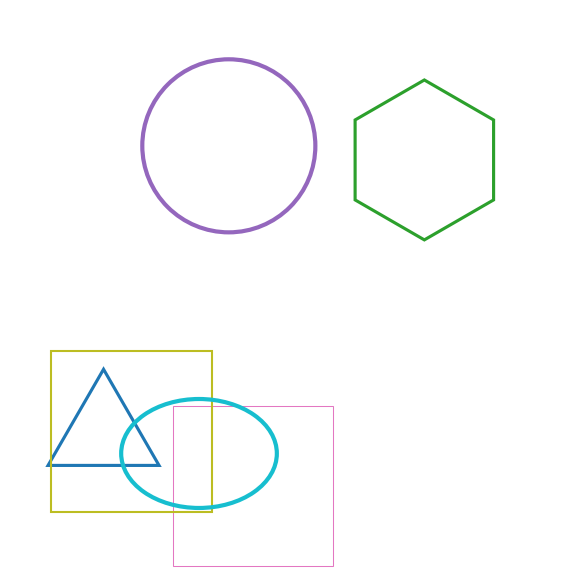[{"shape": "triangle", "thickness": 1.5, "radius": 0.55, "center": [0.179, 0.249]}, {"shape": "hexagon", "thickness": 1.5, "radius": 0.69, "center": [0.735, 0.722]}, {"shape": "circle", "thickness": 2, "radius": 0.75, "center": [0.396, 0.747]}, {"shape": "square", "thickness": 0.5, "radius": 0.69, "center": [0.438, 0.158]}, {"shape": "square", "thickness": 1, "radius": 0.7, "center": [0.228, 0.251]}, {"shape": "oval", "thickness": 2, "radius": 0.67, "center": [0.345, 0.214]}]